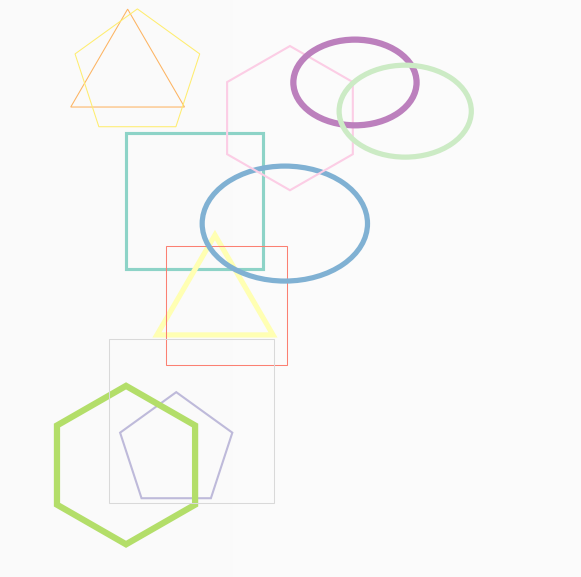[{"shape": "square", "thickness": 1.5, "radius": 0.59, "center": [0.335, 0.651]}, {"shape": "triangle", "thickness": 2.5, "radius": 0.58, "center": [0.37, 0.477]}, {"shape": "pentagon", "thickness": 1, "radius": 0.51, "center": [0.303, 0.219]}, {"shape": "square", "thickness": 0.5, "radius": 0.52, "center": [0.39, 0.47]}, {"shape": "oval", "thickness": 2.5, "radius": 0.71, "center": [0.49, 0.612]}, {"shape": "triangle", "thickness": 0.5, "radius": 0.57, "center": [0.22, 0.87]}, {"shape": "hexagon", "thickness": 3, "radius": 0.69, "center": [0.217, 0.194]}, {"shape": "hexagon", "thickness": 1, "radius": 0.62, "center": [0.499, 0.795]}, {"shape": "square", "thickness": 0.5, "radius": 0.71, "center": [0.33, 0.27]}, {"shape": "oval", "thickness": 3, "radius": 0.53, "center": [0.611, 0.856]}, {"shape": "oval", "thickness": 2.5, "radius": 0.57, "center": [0.697, 0.807]}, {"shape": "pentagon", "thickness": 0.5, "radius": 0.56, "center": [0.236, 0.871]}]